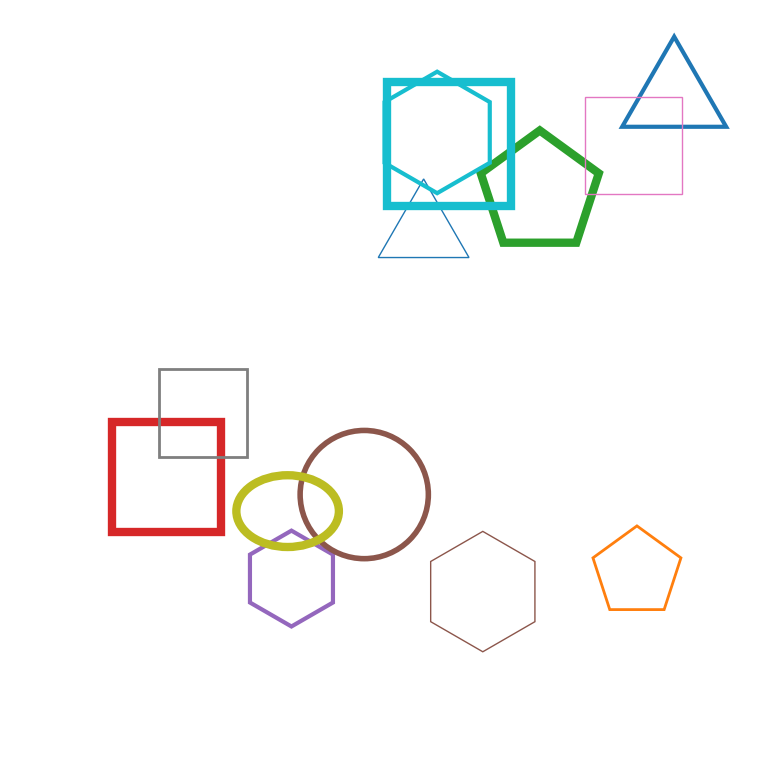[{"shape": "triangle", "thickness": 1.5, "radius": 0.39, "center": [0.876, 0.874]}, {"shape": "triangle", "thickness": 0.5, "radius": 0.34, "center": [0.55, 0.7]}, {"shape": "pentagon", "thickness": 1, "radius": 0.3, "center": [0.827, 0.257]}, {"shape": "pentagon", "thickness": 3, "radius": 0.4, "center": [0.701, 0.75]}, {"shape": "square", "thickness": 3, "radius": 0.36, "center": [0.216, 0.381]}, {"shape": "hexagon", "thickness": 1.5, "radius": 0.31, "center": [0.379, 0.249]}, {"shape": "circle", "thickness": 2, "radius": 0.42, "center": [0.473, 0.358]}, {"shape": "hexagon", "thickness": 0.5, "radius": 0.39, "center": [0.627, 0.232]}, {"shape": "square", "thickness": 0.5, "radius": 0.32, "center": [0.823, 0.811]}, {"shape": "square", "thickness": 1, "radius": 0.29, "center": [0.264, 0.464]}, {"shape": "oval", "thickness": 3, "radius": 0.33, "center": [0.374, 0.336]}, {"shape": "hexagon", "thickness": 1.5, "radius": 0.39, "center": [0.568, 0.828]}, {"shape": "square", "thickness": 3, "radius": 0.4, "center": [0.583, 0.813]}]